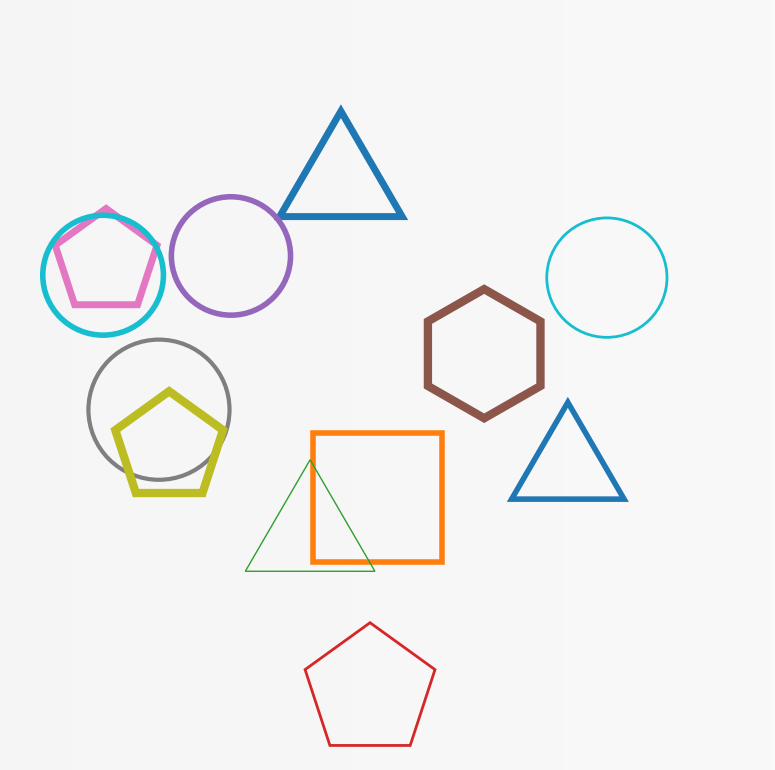[{"shape": "triangle", "thickness": 2.5, "radius": 0.46, "center": [0.44, 0.764]}, {"shape": "triangle", "thickness": 2, "radius": 0.42, "center": [0.733, 0.394]}, {"shape": "square", "thickness": 2, "radius": 0.42, "center": [0.487, 0.354]}, {"shape": "triangle", "thickness": 0.5, "radius": 0.48, "center": [0.4, 0.306]}, {"shape": "pentagon", "thickness": 1, "radius": 0.44, "center": [0.477, 0.103]}, {"shape": "circle", "thickness": 2, "radius": 0.38, "center": [0.298, 0.668]}, {"shape": "hexagon", "thickness": 3, "radius": 0.42, "center": [0.625, 0.541]}, {"shape": "pentagon", "thickness": 2.5, "radius": 0.35, "center": [0.137, 0.66]}, {"shape": "circle", "thickness": 1.5, "radius": 0.46, "center": [0.205, 0.468]}, {"shape": "pentagon", "thickness": 3, "radius": 0.37, "center": [0.218, 0.419]}, {"shape": "circle", "thickness": 1, "radius": 0.39, "center": [0.783, 0.639]}, {"shape": "circle", "thickness": 2, "radius": 0.39, "center": [0.133, 0.643]}]